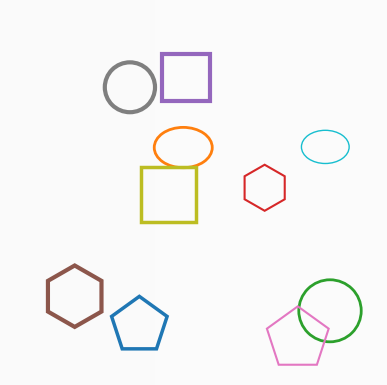[{"shape": "pentagon", "thickness": 2.5, "radius": 0.38, "center": [0.36, 0.155]}, {"shape": "oval", "thickness": 2, "radius": 0.37, "center": [0.473, 0.617]}, {"shape": "circle", "thickness": 2, "radius": 0.4, "center": [0.852, 0.193]}, {"shape": "hexagon", "thickness": 1.5, "radius": 0.3, "center": [0.683, 0.512]}, {"shape": "square", "thickness": 3, "radius": 0.31, "center": [0.481, 0.798]}, {"shape": "hexagon", "thickness": 3, "radius": 0.4, "center": [0.193, 0.231]}, {"shape": "pentagon", "thickness": 1.5, "radius": 0.42, "center": [0.768, 0.12]}, {"shape": "circle", "thickness": 3, "radius": 0.32, "center": [0.335, 0.773]}, {"shape": "square", "thickness": 2.5, "radius": 0.36, "center": [0.435, 0.494]}, {"shape": "oval", "thickness": 1, "radius": 0.31, "center": [0.839, 0.618]}]